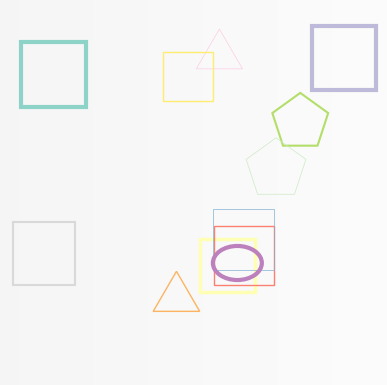[{"shape": "square", "thickness": 3, "radius": 0.42, "center": [0.138, 0.807]}, {"shape": "square", "thickness": 2.5, "radius": 0.35, "center": [0.587, 0.31]}, {"shape": "square", "thickness": 3, "radius": 0.42, "center": [0.888, 0.849]}, {"shape": "square", "thickness": 1, "radius": 0.39, "center": [0.629, 0.337]}, {"shape": "square", "thickness": 0.5, "radius": 0.39, "center": [0.627, 0.377]}, {"shape": "triangle", "thickness": 1, "radius": 0.35, "center": [0.455, 0.226]}, {"shape": "pentagon", "thickness": 1.5, "radius": 0.38, "center": [0.775, 0.683]}, {"shape": "triangle", "thickness": 0.5, "radius": 0.34, "center": [0.566, 0.856]}, {"shape": "square", "thickness": 1.5, "radius": 0.4, "center": [0.113, 0.342]}, {"shape": "oval", "thickness": 3, "radius": 0.32, "center": [0.613, 0.317]}, {"shape": "pentagon", "thickness": 0.5, "radius": 0.41, "center": [0.712, 0.561]}, {"shape": "square", "thickness": 1, "radius": 0.32, "center": [0.485, 0.802]}]